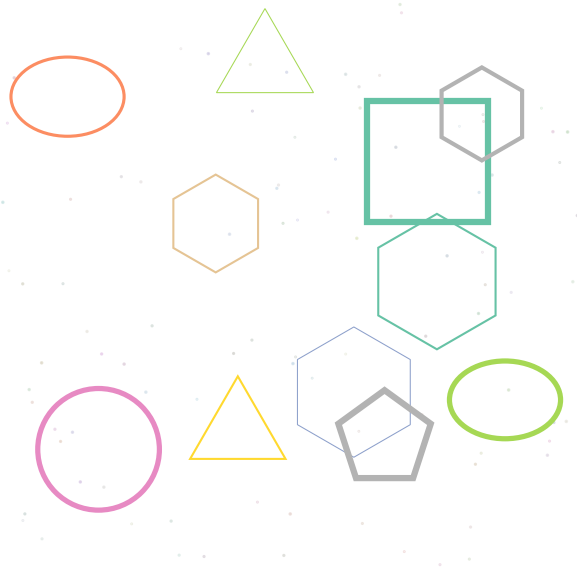[{"shape": "hexagon", "thickness": 1, "radius": 0.59, "center": [0.757, 0.512]}, {"shape": "square", "thickness": 3, "radius": 0.52, "center": [0.74, 0.719]}, {"shape": "oval", "thickness": 1.5, "radius": 0.49, "center": [0.117, 0.832]}, {"shape": "hexagon", "thickness": 0.5, "radius": 0.56, "center": [0.613, 0.32]}, {"shape": "circle", "thickness": 2.5, "radius": 0.53, "center": [0.171, 0.221]}, {"shape": "triangle", "thickness": 0.5, "radius": 0.49, "center": [0.459, 0.887]}, {"shape": "oval", "thickness": 2.5, "radius": 0.48, "center": [0.874, 0.307]}, {"shape": "triangle", "thickness": 1, "radius": 0.48, "center": [0.412, 0.252]}, {"shape": "hexagon", "thickness": 1, "radius": 0.42, "center": [0.374, 0.612]}, {"shape": "pentagon", "thickness": 3, "radius": 0.42, "center": [0.666, 0.239]}, {"shape": "hexagon", "thickness": 2, "radius": 0.4, "center": [0.834, 0.802]}]